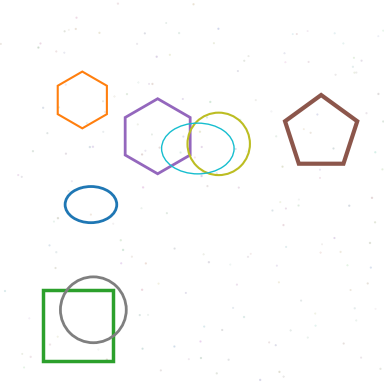[{"shape": "oval", "thickness": 2, "radius": 0.34, "center": [0.236, 0.469]}, {"shape": "hexagon", "thickness": 1.5, "radius": 0.37, "center": [0.214, 0.74]}, {"shape": "square", "thickness": 2.5, "radius": 0.46, "center": [0.202, 0.155]}, {"shape": "hexagon", "thickness": 2, "radius": 0.49, "center": [0.41, 0.646]}, {"shape": "pentagon", "thickness": 3, "radius": 0.49, "center": [0.834, 0.655]}, {"shape": "circle", "thickness": 2, "radius": 0.43, "center": [0.242, 0.195]}, {"shape": "circle", "thickness": 1.5, "radius": 0.41, "center": [0.568, 0.626]}, {"shape": "oval", "thickness": 1, "radius": 0.47, "center": [0.514, 0.614]}]